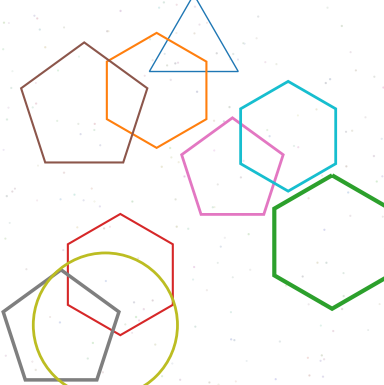[{"shape": "triangle", "thickness": 1, "radius": 0.67, "center": [0.503, 0.881]}, {"shape": "hexagon", "thickness": 1.5, "radius": 0.75, "center": [0.407, 0.765]}, {"shape": "hexagon", "thickness": 3, "radius": 0.87, "center": [0.863, 0.371]}, {"shape": "hexagon", "thickness": 1.5, "radius": 0.79, "center": [0.313, 0.287]}, {"shape": "pentagon", "thickness": 1.5, "radius": 0.86, "center": [0.219, 0.717]}, {"shape": "pentagon", "thickness": 2, "radius": 0.69, "center": [0.604, 0.555]}, {"shape": "pentagon", "thickness": 2.5, "radius": 0.79, "center": [0.159, 0.141]}, {"shape": "circle", "thickness": 2, "radius": 0.94, "center": [0.274, 0.156]}, {"shape": "hexagon", "thickness": 2, "radius": 0.71, "center": [0.748, 0.646]}]